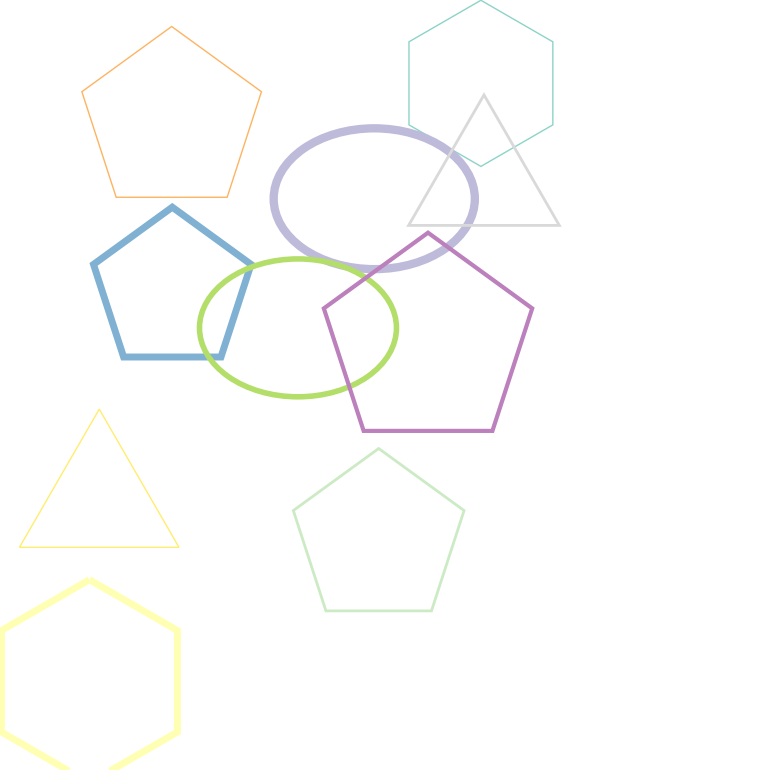[{"shape": "hexagon", "thickness": 0.5, "radius": 0.54, "center": [0.625, 0.892]}, {"shape": "hexagon", "thickness": 2.5, "radius": 0.66, "center": [0.116, 0.115]}, {"shape": "oval", "thickness": 3, "radius": 0.65, "center": [0.486, 0.742]}, {"shape": "pentagon", "thickness": 2.5, "radius": 0.54, "center": [0.224, 0.623]}, {"shape": "pentagon", "thickness": 0.5, "radius": 0.61, "center": [0.223, 0.843]}, {"shape": "oval", "thickness": 2, "radius": 0.64, "center": [0.387, 0.574]}, {"shape": "triangle", "thickness": 1, "radius": 0.57, "center": [0.629, 0.764]}, {"shape": "pentagon", "thickness": 1.5, "radius": 0.71, "center": [0.556, 0.556]}, {"shape": "pentagon", "thickness": 1, "radius": 0.58, "center": [0.492, 0.301]}, {"shape": "triangle", "thickness": 0.5, "radius": 0.6, "center": [0.129, 0.349]}]